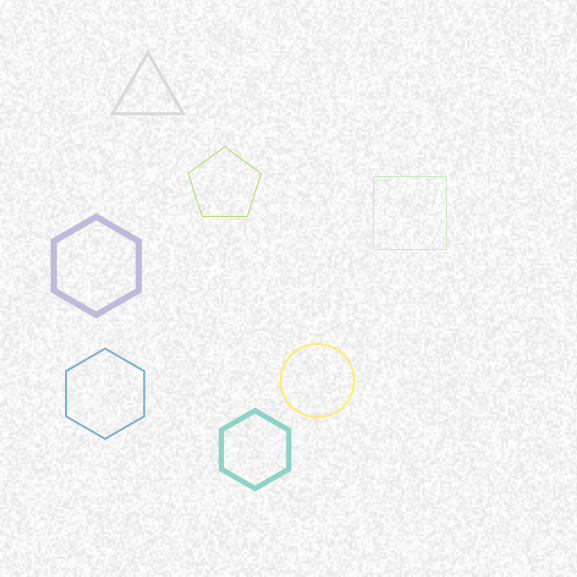[{"shape": "hexagon", "thickness": 2.5, "radius": 0.34, "center": [0.442, 0.221]}, {"shape": "hexagon", "thickness": 3, "radius": 0.43, "center": [0.167, 0.539]}, {"shape": "hexagon", "thickness": 1, "radius": 0.39, "center": [0.182, 0.317]}, {"shape": "pentagon", "thickness": 0.5, "radius": 0.33, "center": [0.389, 0.678]}, {"shape": "triangle", "thickness": 1.5, "radius": 0.35, "center": [0.256, 0.837]}, {"shape": "square", "thickness": 0.5, "radius": 0.32, "center": [0.709, 0.631]}, {"shape": "circle", "thickness": 1, "radius": 0.32, "center": [0.55, 0.34]}]